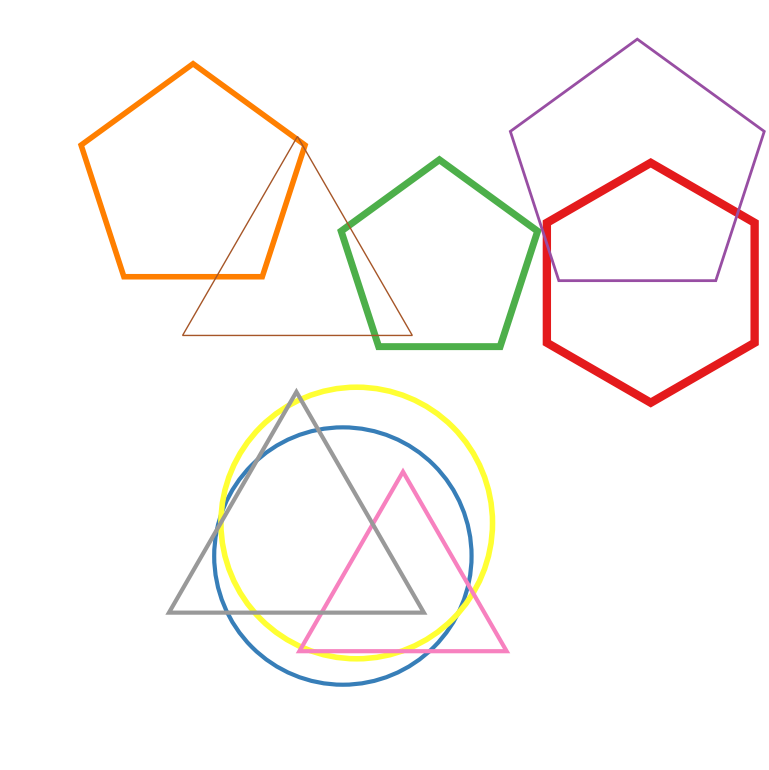[{"shape": "hexagon", "thickness": 3, "radius": 0.78, "center": [0.845, 0.633]}, {"shape": "circle", "thickness": 1.5, "radius": 0.84, "center": [0.445, 0.278]}, {"shape": "pentagon", "thickness": 2.5, "radius": 0.67, "center": [0.571, 0.658]}, {"shape": "pentagon", "thickness": 1, "radius": 0.87, "center": [0.828, 0.776]}, {"shape": "pentagon", "thickness": 2, "radius": 0.76, "center": [0.251, 0.764]}, {"shape": "circle", "thickness": 2, "radius": 0.88, "center": [0.463, 0.321]}, {"shape": "triangle", "thickness": 0.5, "radius": 0.86, "center": [0.386, 0.65]}, {"shape": "triangle", "thickness": 1.5, "radius": 0.78, "center": [0.523, 0.232]}, {"shape": "triangle", "thickness": 1.5, "radius": 0.96, "center": [0.385, 0.3]}]